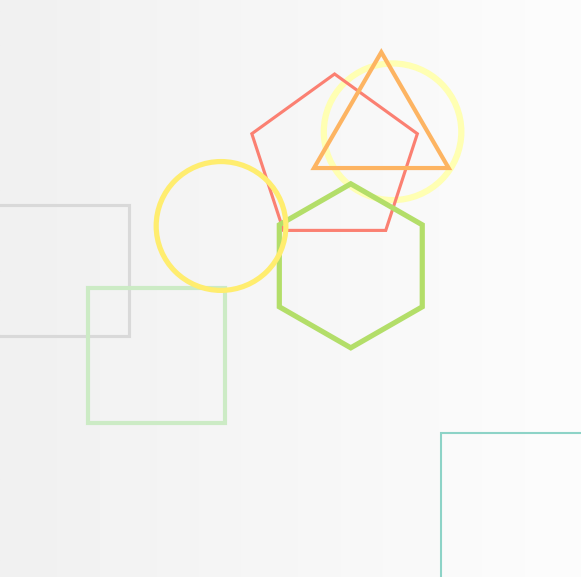[{"shape": "square", "thickness": 1, "radius": 0.67, "center": [0.893, 0.117]}, {"shape": "circle", "thickness": 3, "radius": 0.59, "center": [0.675, 0.771]}, {"shape": "pentagon", "thickness": 1.5, "radius": 0.75, "center": [0.576, 0.721]}, {"shape": "triangle", "thickness": 2, "radius": 0.67, "center": [0.656, 0.775]}, {"shape": "hexagon", "thickness": 2.5, "radius": 0.71, "center": [0.603, 0.539]}, {"shape": "square", "thickness": 1.5, "radius": 0.56, "center": [0.109, 0.531]}, {"shape": "square", "thickness": 2, "radius": 0.59, "center": [0.269, 0.383]}, {"shape": "circle", "thickness": 2.5, "radius": 0.56, "center": [0.38, 0.608]}]